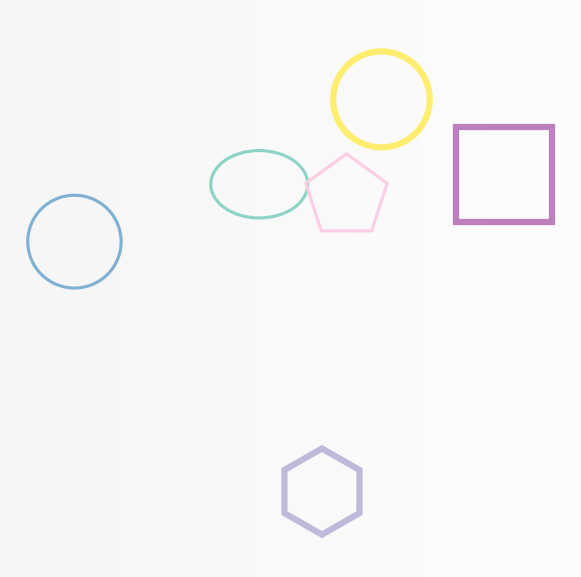[{"shape": "oval", "thickness": 1.5, "radius": 0.42, "center": [0.446, 0.68]}, {"shape": "hexagon", "thickness": 3, "radius": 0.37, "center": [0.554, 0.148]}, {"shape": "circle", "thickness": 1.5, "radius": 0.4, "center": [0.128, 0.581]}, {"shape": "pentagon", "thickness": 1.5, "radius": 0.37, "center": [0.596, 0.659]}, {"shape": "square", "thickness": 3, "radius": 0.41, "center": [0.868, 0.697]}, {"shape": "circle", "thickness": 3, "radius": 0.42, "center": [0.656, 0.827]}]